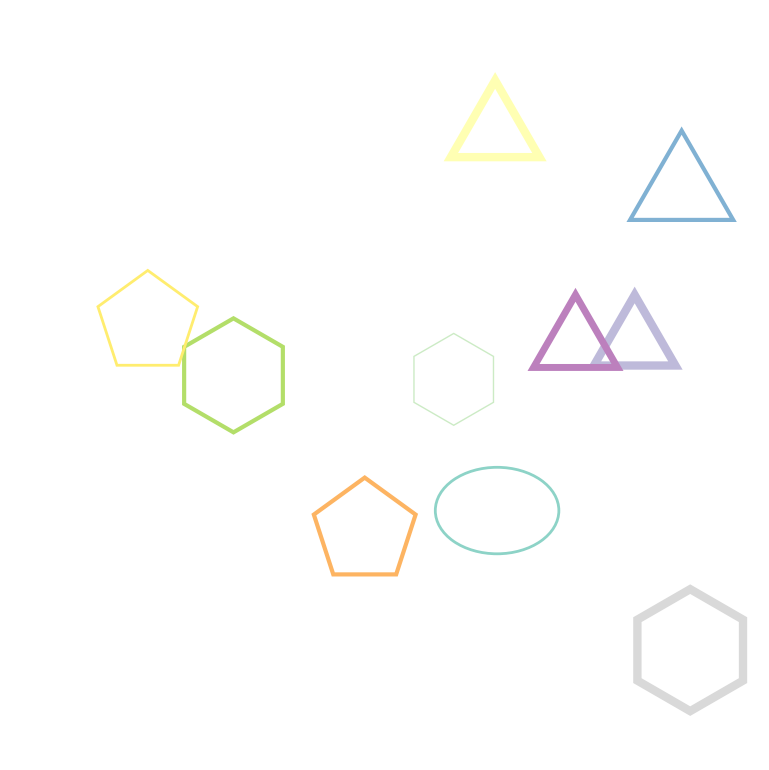[{"shape": "oval", "thickness": 1, "radius": 0.4, "center": [0.646, 0.337]}, {"shape": "triangle", "thickness": 3, "radius": 0.33, "center": [0.643, 0.829]}, {"shape": "triangle", "thickness": 3, "radius": 0.31, "center": [0.824, 0.556]}, {"shape": "triangle", "thickness": 1.5, "radius": 0.39, "center": [0.885, 0.753]}, {"shape": "pentagon", "thickness": 1.5, "radius": 0.35, "center": [0.474, 0.31]}, {"shape": "hexagon", "thickness": 1.5, "radius": 0.37, "center": [0.303, 0.513]}, {"shape": "hexagon", "thickness": 3, "radius": 0.4, "center": [0.896, 0.156]}, {"shape": "triangle", "thickness": 2.5, "radius": 0.31, "center": [0.747, 0.554]}, {"shape": "hexagon", "thickness": 0.5, "radius": 0.3, "center": [0.589, 0.507]}, {"shape": "pentagon", "thickness": 1, "radius": 0.34, "center": [0.192, 0.581]}]